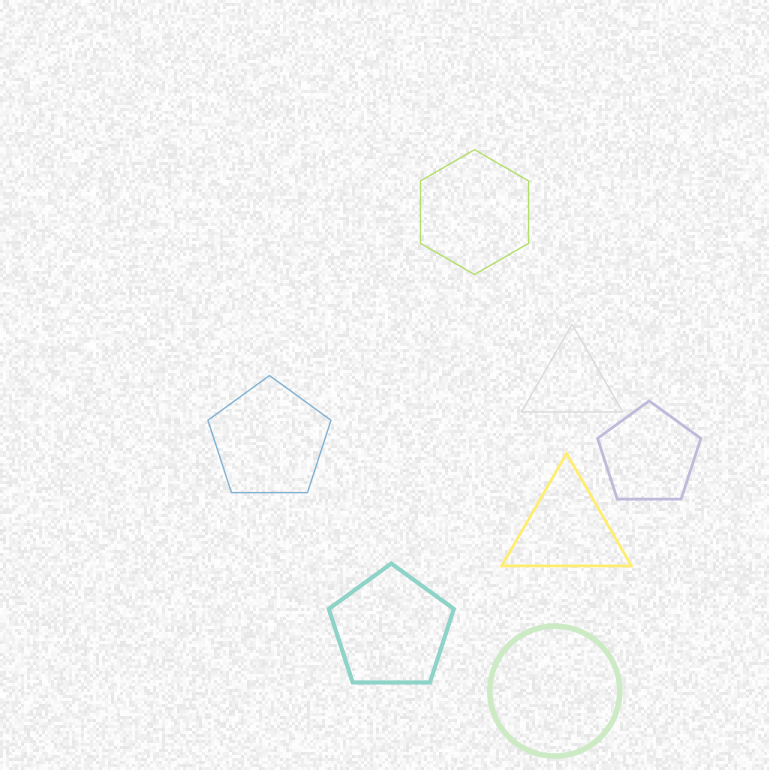[{"shape": "pentagon", "thickness": 1.5, "radius": 0.43, "center": [0.508, 0.183]}, {"shape": "pentagon", "thickness": 1, "radius": 0.35, "center": [0.843, 0.409]}, {"shape": "pentagon", "thickness": 0.5, "radius": 0.42, "center": [0.35, 0.428]}, {"shape": "hexagon", "thickness": 0.5, "radius": 0.41, "center": [0.616, 0.725]}, {"shape": "triangle", "thickness": 0.5, "radius": 0.38, "center": [0.743, 0.503]}, {"shape": "circle", "thickness": 2, "radius": 0.42, "center": [0.721, 0.102]}, {"shape": "triangle", "thickness": 1, "radius": 0.49, "center": [0.736, 0.314]}]